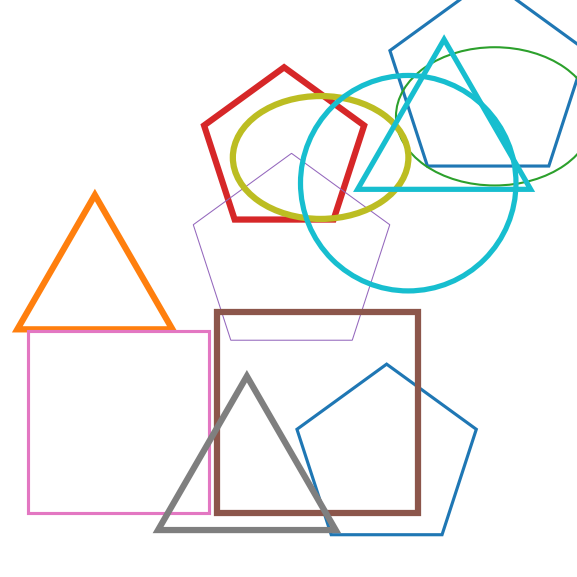[{"shape": "pentagon", "thickness": 1.5, "radius": 0.89, "center": [0.845, 0.856]}, {"shape": "pentagon", "thickness": 1.5, "radius": 0.82, "center": [0.669, 0.205]}, {"shape": "triangle", "thickness": 3, "radius": 0.78, "center": [0.164, 0.506]}, {"shape": "oval", "thickness": 1, "radius": 0.85, "center": [0.857, 0.798]}, {"shape": "pentagon", "thickness": 3, "radius": 0.73, "center": [0.492, 0.737]}, {"shape": "pentagon", "thickness": 0.5, "radius": 0.89, "center": [0.505, 0.555]}, {"shape": "square", "thickness": 3, "radius": 0.87, "center": [0.549, 0.284]}, {"shape": "square", "thickness": 1.5, "radius": 0.79, "center": [0.205, 0.269]}, {"shape": "triangle", "thickness": 3, "radius": 0.89, "center": [0.427, 0.17]}, {"shape": "oval", "thickness": 3, "radius": 0.76, "center": [0.555, 0.726]}, {"shape": "circle", "thickness": 2.5, "radius": 0.93, "center": [0.707, 0.682]}, {"shape": "triangle", "thickness": 2.5, "radius": 0.87, "center": [0.769, 0.758]}]